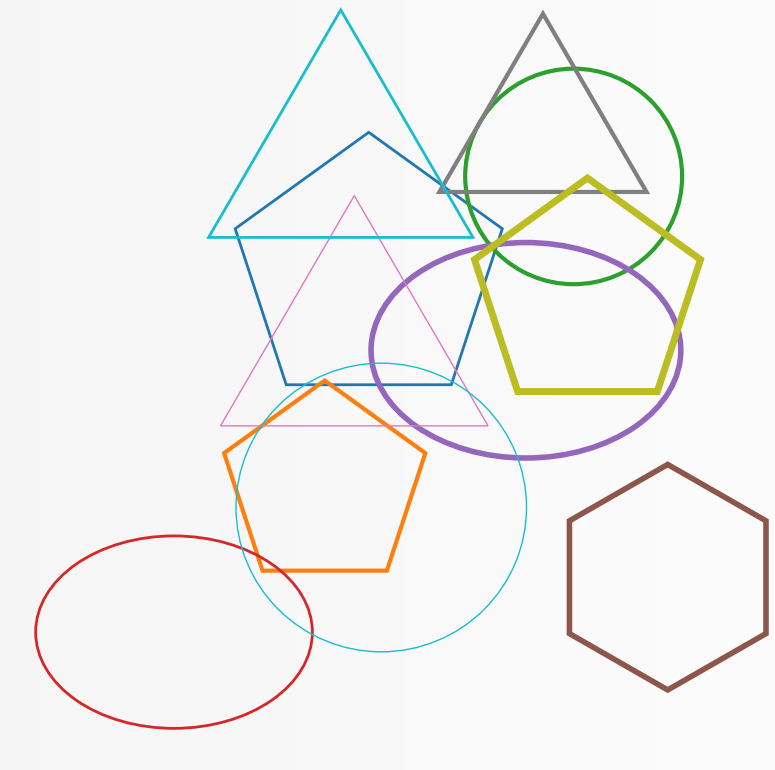[{"shape": "pentagon", "thickness": 1, "radius": 0.91, "center": [0.476, 0.647]}, {"shape": "pentagon", "thickness": 1.5, "radius": 0.68, "center": [0.419, 0.369]}, {"shape": "circle", "thickness": 1.5, "radius": 0.7, "center": [0.74, 0.771]}, {"shape": "oval", "thickness": 1, "radius": 0.89, "center": [0.225, 0.179]}, {"shape": "oval", "thickness": 2, "radius": 1.0, "center": [0.679, 0.545]}, {"shape": "hexagon", "thickness": 2, "radius": 0.73, "center": [0.862, 0.25]}, {"shape": "triangle", "thickness": 0.5, "radius": 1.0, "center": [0.457, 0.547]}, {"shape": "triangle", "thickness": 1.5, "radius": 0.77, "center": [0.701, 0.828]}, {"shape": "pentagon", "thickness": 2.5, "radius": 0.77, "center": [0.758, 0.616]}, {"shape": "circle", "thickness": 0.5, "radius": 0.94, "center": [0.492, 0.341]}, {"shape": "triangle", "thickness": 1, "radius": 0.98, "center": [0.44, 0.79]}]